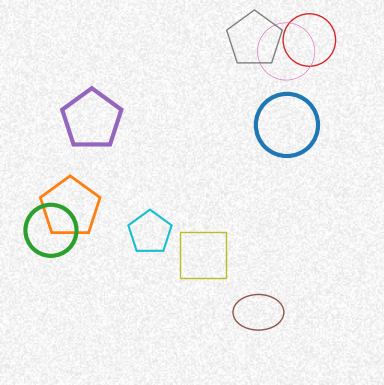[{"shape": "circle", "thickness": 3, "radius": 0.4, "center": [0.745, 0.675]}, {"shape": "pentagon", "thickness": 2, "radius": 0.41, "center": [0.182, 0.462]}, {"shape": "circle", "thickness": 3, "radius": 0.33, "center": [0.132, 0.402]}, {"shape": "circle", "thickness": 1, "radius": 0.34, "center": [0.804, 0.896]}, {"shape": "pentagon", "thickness": 3, "radius": 0.4, "center": [0.238, 0.69]}, {"shape": "oval", "thickness": 1, "radius": 0.33, "center": [0.671, 0.189]}, {"shape": "circle", "thickness": 0.5, "radius": 0.37, "center": [0.743, 0.866]}, {"shape": "pentagon", "thickness": 1, "radius": 0.38, "center": [0.661, 0.898]}, {"shape": "square", "thickness": 1, "radius": 0.3, "center": [0.527, 0.338]}, {"shape": "pentagon", "thickness": 1.5, "radius": 0.3, "center": [0.39, 0.396]}]